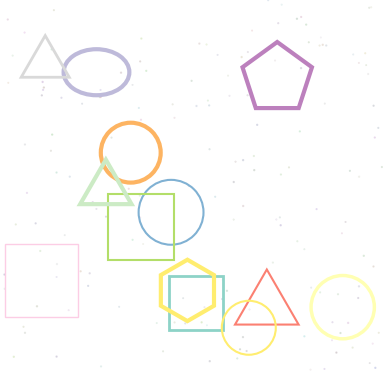[{"shape": "square", "thickness": 2, "radius": 0.35, "center": [0.509, 0.213]}, {"shape": "circle", "thickness": 2.5, "radius": 0.41, "center": [0.89, 0.202]}, {"shape": "oval", "thickness": 3, "radius": 0.43, "center": [0.251, 0.812]}, {"shape": "triangle", "thickness": 1.5, "radius": 0.48, "center": [0.693, 0.205]}, {"shape": "circle", "thickness": 1.5, "radius": 0.42, "center": [0.444, 0.449]}, {"shape": "circle", "thickness": 3, "radius": 0.39, "center": [0.34, 0.603]}, {"shape": "square", "thickness": 1.5, "radius": 0.43, "center": [0.366, 0.411]}, {"shape": "square", "thickness": 1, "radius": 0.47, "center": [0.108, 0.271]}, {"shape": "triangle", "thickness": 2, "radius": 0.36, "center": [0.117, 0.835]}, {"shape": "pentagon", "thickness": 3, "radius": 0.47, "center": [0.72, 0.796]}, {"shape": "triangle", "thickness": 3, "radius": 0.39, "center": [0.275, 0.508]}, {"shape": "circle", "thickness": 1.5, "radius": 0.35, "center": [0.646, 0.149]}, {"shape": "hexagon", "thickness": 3, "radius": 0.4, "center": [0.487, 0.246]}]